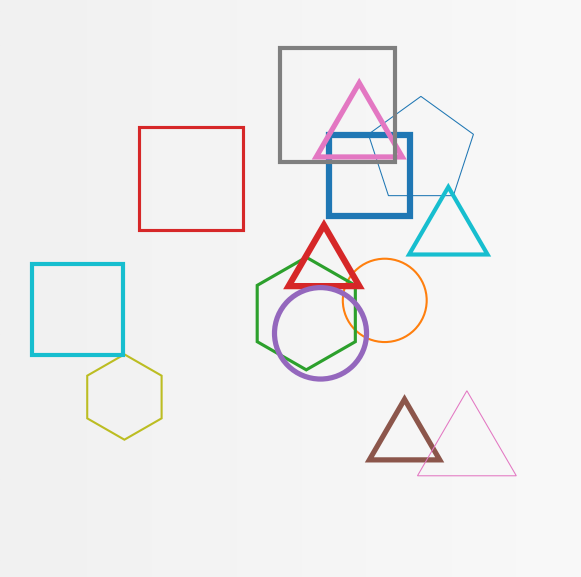[{"shape": "pentagon", "thickness": 0.5, "radius": 0.48, "center": [0.724, 0.737]}, {"shape": "square", "thickness": 3, "radius": 0.35, "center": [0.636, 0.695]}, {"shape": "circle", "thickness": 1, "radius": 0.36, "center": [0.662, 0.479]}, {"shape": "hexagon", "thickness": 1.5, "radius": 0.49, "center": [0.527, 0.456]}, {"shape": "square", "thickness": 1.5, "radius": 0.45, "center": [0.328, 0.69]}, {"shape": "triangle", "thickness": 3, "radius": 0.35, "center": [0.557, 0.539]}, {"shape": "circle", "thickness": 2.5, "radius": 0.4, "center": [0.551, 0.422]}, {"shape": "triangle", "thickness": 2.5, "radius": 0.35, "center": [0.696, 0.238]}, {"shape": "triangle", "thickness": 0.5, "radius": 0.49, "center": [0.803, 0.224]}, {"shape": "triangle", "thickness": 2.5, "radius": 0.43, "center": [0.618, 0.77]}, {"shape": "square", "thickness": 2, "radius": 0.49, "center": [0.581, 0.818]}, {"shape": "hexagon", "thickness": 1, "radius": 0.37, "center": [0.214, 0.312]}, {"shape": "square", "thickness": 2, "radius": 0.39, "center": [0.134, 0.463]}, {"shape": "triangle", "thickness": 2, "radius": 0.39, "center": [0.771, 0.597]}]